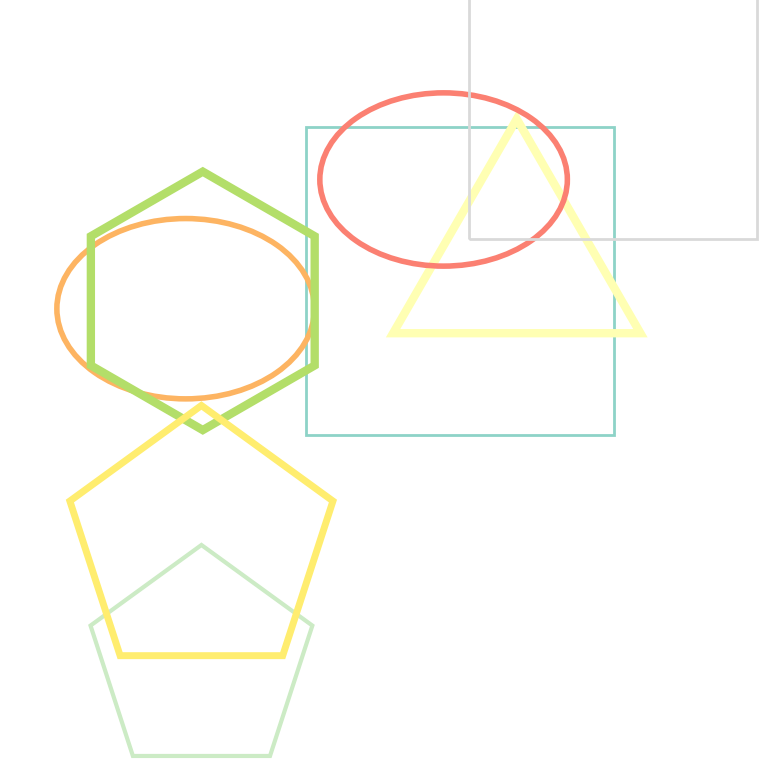[{"shape": "square", "thickness": 1, "radius": 1.0, "center": [0.598, 0.636]}, {"shape": "triangle", "thickness": 3, "radius": 0.93, "center": [0.671, 0.66]}, {"shape": "oval", "thickness": 2, "radius": 0.8, "center": [0.576, 0.767]}, {"shape": "oval", "thickness": 2, "radius": 0.84, "center": [0.241, 0.599]}, {"shape": "hexagon", "thickness": 3, "radius": 0.84, "center": [0.263, 0.609]}, {"shape": "square", "thickness": 1, "radius": 0.94, "center": [0.796, 0.877]}, {"shape": "pentagon", "thickness": 1.5, "radius": 0.76, "center": [0.262, 0.141]}, {"shape": "pentagon", "thickness": 2.5, "radius": 0.9, "center": [0.262, 0.294]}]